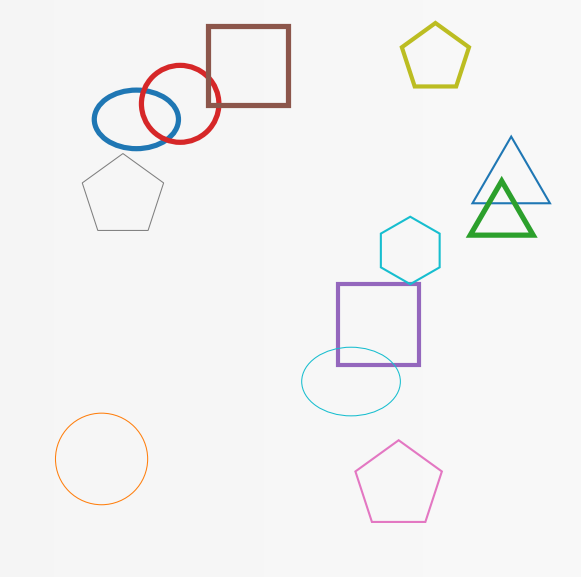[{"shape": "triangle", "thickness": 1, "radius": 0.38, "center": [0.879, 0.686]}, {"shape": "oval", "thickness": 2.5, "radius": 0.36, "center": [0.235, 0.792]}, {"shape": "circle", "thickness": 0.5, "radius": 0.4, "center": [0.175, 0.204]}, {"shape": "triangle", "thickness": 2.5, "radius": 0.31, "center": [0.863, 0.623]}, {"shape": "circle", "thickness": 2.5, "radius": 0.33, "center": [0.31, 0.819]}, {"shape": "square", "thickness": 2, "radius": 0.35, "center": [0.652, 0.438]}, {"shape": "square", "thickness": 2.5, "radius": 0.34, "center": [0.427, 0.885]}, {"shape": "pentagon", "thickness": 1, "radius": 0.39, "center": [0.686, 0.159]}, {"shape": "pentagon", "thickness": 0.5, "radius": 0.37, "center": [0.212, 0.66]}, {"shape": "pentagon", "thickness": 2, "radius": 0.3, "center": [0.749, 0.899]}, {"shape": "hexagon", "thickness": 1, "radius": 0.29, "center": [0.706, 0.565]}, {"shape": "oval", "thickness": 0.5, "radius": 0.42, "center": [0.604, 0.338]}]